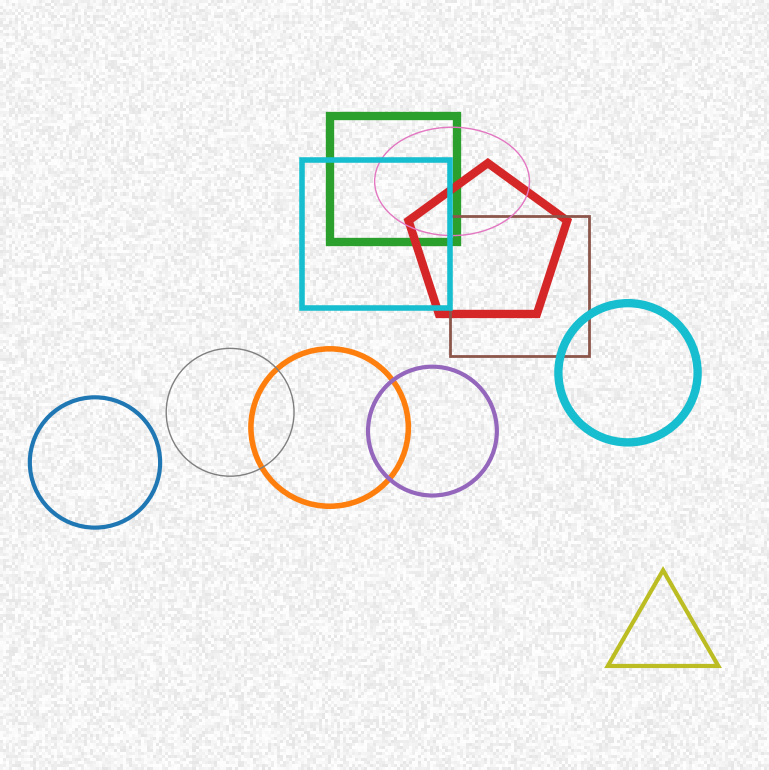[{"shape": "circle", "thickness": 1.5, "radius": 0.42, "center": [0.123, 0.399]}, {"shape": "circle", "thickness": 2, "radius": 0.51, "center": [0.428, 0.445]}, {"shape": "square", "thickness": 3, "radius": 0.41, "center": [0.511, 0.768]}, {"shape": "pentagon", "thickness": 3, "radius": 0.54, "center": [0.634, 0.68]}, {"shape": "circle", "thickness": 1.5, "radius": 0.42, "center": [0.562, 0.44]}, {"shape": "square", "thickness": 1, "radius": 0.45, "center": [0.675, 0.629]}, {"shape": "oval", "thickness": 0.5, "radius": 0.5, "center": [0.587, 0.764]}, {"shape": "circle", "thickness": 0.5, "radius": 0.42, "center": [0.299, 0.465]}, {"shape": "triangle", "thickness": 1.5, "radius": 0.41, "center": [0.861, 0.177]}, {"shape": "square", "thickness": 2, "radius": 0.48, "center": [0.489, 0.696]}, {"shape": "circle", "thickness": 3, "radius": 0.45, "center": [0.816, 0.516]}]